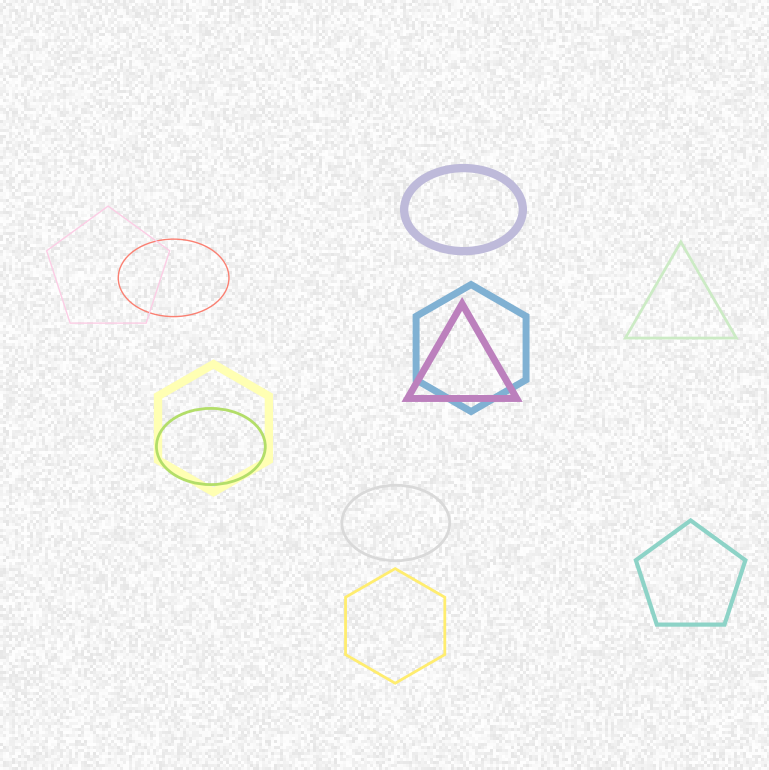[{"shape": "pentagon", "thickness": 1.5, "radius": 0.37, "center": [0.897, 0.249]}, {"shape": "hexagon", "thickness": 3, "radius": 0.42, "center": [0.277, 0.444]}, {"shape": "oval", "thickness": 3, "radius": 0.39, "center": [0.602, 0.728]}, {"shape": "oval", "thickness": 0.5, "radius": 0.36, "center": [0.225, 0.639]}, {"shape": "hexagon", "thickness": 2.5, "radius": 0.41, "center": [0.612, 0.548]}, {"shape": "oval", "thickness": 1, "radius": 0.35, "center": [0.274, 0.42]}, {"shape": "pentagon", "thickness": 0.5, "radius": 0.42, "center": [0.14, 0.648]}, {"shape": "oval", "thickness": 1, "radius": 0.35, "center": [0.514, 0.321]}, {"shape": "triangle", "thickness": 2.5, "radius": 0.41, "center": [0.6, 0.523]}, {"shape": "triangle", "thickness": 1, "radius": 0.42, "center": [0.884, 0.603]}, {"shape": "hexagon", "thickness": 1, "radius": 0.37, "center": [0.513, 0.187]}]